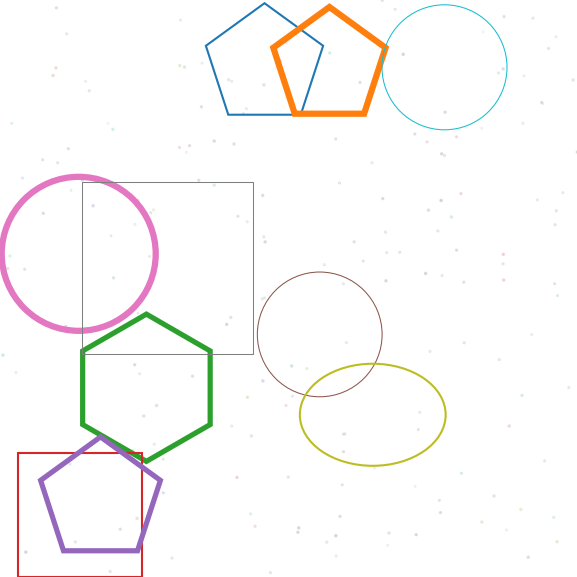[{"shape": "pentagon", "thickness": 1, "radius": 0.53, "center": [0.458, 0.887]}, {"shape": "pentagon", "thickness": 3, "radius": 0.51, "center": [0.57, 0.885]}, {"shape": "hexagon", "thickness": 2.5, "radius": 0.64, "center": [0.254, 0.328]}, {"shape": "square", "thickness": 1, "radius": 0.53, "center": [0.139, 0.108]}, {"shape": "pentagon", "thickness": 2.5, "radius": 0.55, "center": [0.174, 0.134]}, {"shape": "circle", "thickness": 0.5, "radius": 0.54, "center": [0.554, 0.42]}, {"shape": "circle", "thickness": 3, "radius": 0.67, "center": [0.136, 0.56]}, {"shape": "square", "thickness": 0.5, "radius": 0.74, "center": [0.29, 0.535]}, {"shape": "oval", "thickness": 1, "radius": 0.63, "center": [0.645, 0.281]}, {"shape": "circle", "thickness": 0.5, "radius": 0.54, "center": [0.77, 0.883]}]